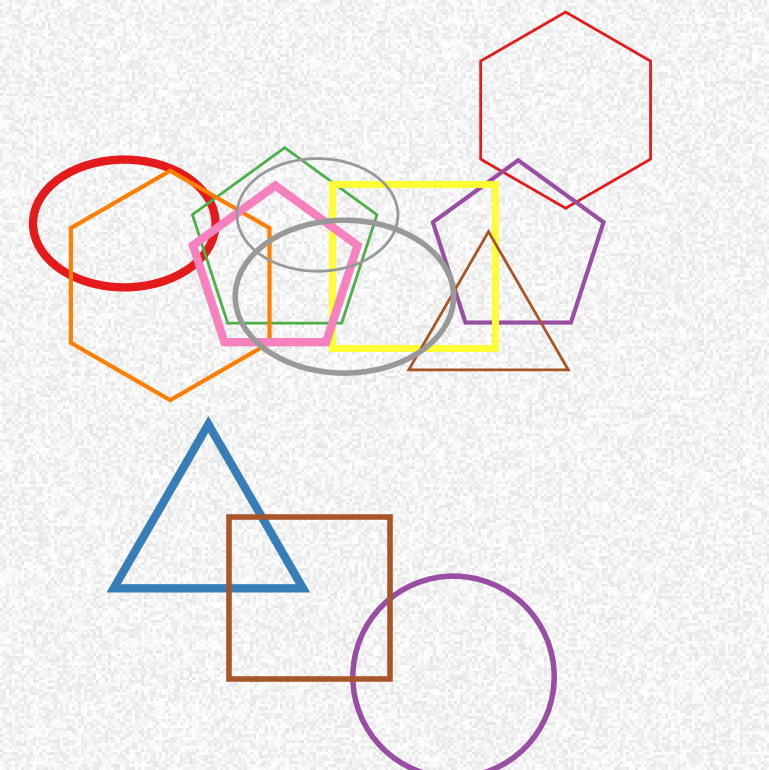[{"shape": "oval", "thickness": 3, "radius": 0.59, "center": [0.161, 0.71]}, {"shape": "hexagon", "thickness": 1, "radius": 0.64, "center": [0.735, 0.857]}, {"shape": "triangle", "thickness": 3, "radius": 0.71, "center": [0.271, 0.307]}, {"shape": "pentagon", "thickness": 1, "radius": 0.63, "center": [0.37, 0.682]}, {"shape": "pentagon", "thickness": 1.5, "radius": 0.58, "center": [0.673, 0.675]}, {"shape": "circle", "thickness": 2, "radius": 0.65, "center": [0.589, 0.121]}, {"shape": "hexagon", "thickness": 1.5, "radius": 0.74, "center": [0.221, 0.629]}, {"shape": "square", "thickness": 2.5, "radius": 0.53, "center": [0.537, 0.655]}, {"shape": "triangle", "thickness": 1, "radius": 0.6, "center": [0.634, 0.579]}, {"shape": "square", "thickness": 2, "radius": 0.52, "center": [0.402, 0.223]}, {"shape": "pentagon", "thickness": 3, "radius": 0.56, "center": [0.358, 0.647]}, {"shape": "oval", "thickness": 1, "radius": 0.52, "center": [0.412, 0.721]}, {"shape": "oval", "thickness": 2, "radius": 0.71, "center": [0.447, 0.615]}]